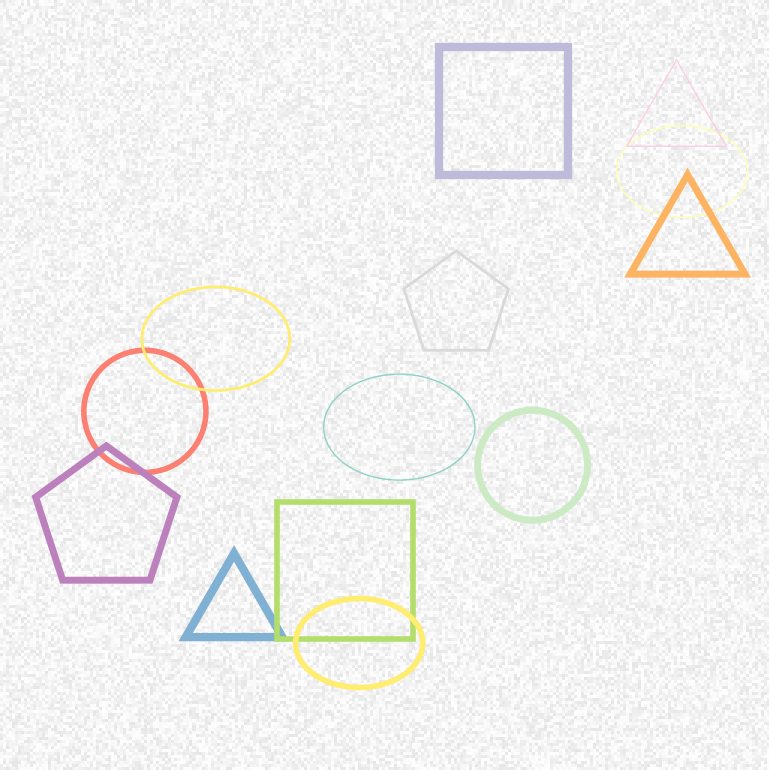[{"shape": "oval", "thickness": 0.5, "radius": 0.49, "center": [0.519, 0.445]}, {"shape": "oval", "thickness": 0.5, "radius": 0.42, "center": [0.886, 0.777]}, {"shape": "square", "thickness": 3, "radius": 0.42, "center": [0.654, 0.856]}, {"shape": "circle", "thickness": 2, "radius": 0.4, "center": [0.188, 0.466]}, {"shape": "triangle", "thickness": 3, "radius": 0.36, "center": [0.304, 0.209]}, {"shape": "triangle", "thickness": 2.5, "radius": 0.43, "center": [0.893, 0.687]}, {"shape": "square", "thickness": 2, "radius": 0.44, "center": [0.448, 0.259]}, {"shape": "triangle", "thickness": 0.5, "radius": 0.37, "center": [0.878, 0.847]}, {"shape": "pentagon", "thickness": 1, "radius": 0.36, "center": [0.592, 0.603]}, {"shape": "pentagon", "thickness": 2.5, "radius": 0.48, "center": [0.138, 0.325]}, {"shape": "circle", "thickness": 2.5, "radius": 0.36, "center": [0.692, 0.396]}, {"shape": "oval", "thickness": 1, "radius": 0.48, "center": [0.28, 0.56]}, {"shape": "oval", "thickness": 2, "radius": 0.41, "center": [0.466, 0.165]}]